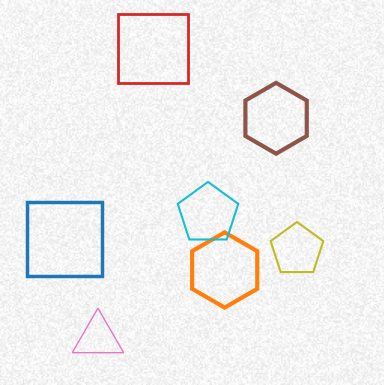[{"shape": "square", "thickness": 2.5, "radius": 0.49, "center": [0.168, 0.379]}, {"shape": "hexagon", "thickness": 3, "radius": 0.49, "center": [0.584, 0.299]}, {"shape": "square", "thickness": 2, "radius": 0.45, "center": [0.397, 0.874]}, {"shape": "hexagon", "thickness": 3, "radius": 0.46, "center": [0.717, 0.693]}, {"shape": "triangle", "thickness": 1, "radius": 0.39, "center": [0.254, 0.123]}, {"shape": "pentagon", "thickness": 1.5, "radius": 0.36, "center": [0.771, 0.352]}, {"shape": "pentagon", "thickness": 1.5, "radius": 0.41, "center": [0.54, 0.445]}]